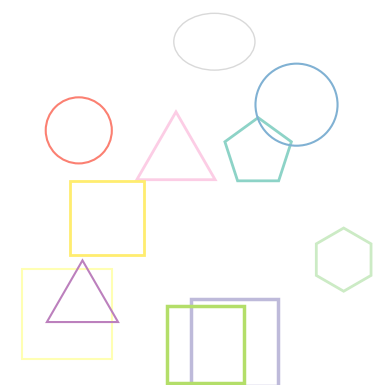[{"shape": "pentagon", "thickness": 2, "radius": 0.45, "center": [0.67, 0.604]}, {"shape": "square", "thickness": 1.5, "radius": 0.58, "center": [0.174, 0.185]}, {"shape": "square", "thickness": 2.5, "radius": 0.56, "center": [0.61, 0.11]}, {"shape": "circle", "thickness": 1.5, "radius": 0.43, "center": [0.205, 0.661]}, {"shape": "circle", "thickness": 1.5, "radius": 0.53, "center": [0.77, 0.728]}, {"shape": "square", "thickness": 2.5, "radius": 0.5, "center": [0.533, 0.105]}, {"shape": "triangle", "thickness": 2, "radius": 0.59, "center": [0.457, 0.592]}, {"shape": "oval", "thickness": 1, "radius": 0.53, "center": [0.557, 0.892]}, {"shape": "triangle", "thickness": 1.5, "radius": 0.53, "center": [0.214, 0.217]}, {"shape": "hexagon", "thickness": 2, "radius": 0.41, "center": [0.893, 0.326]}, {"shape": "square", "thickness": 2, "radius": 0.48, "center": [0.278, 0.434]}]